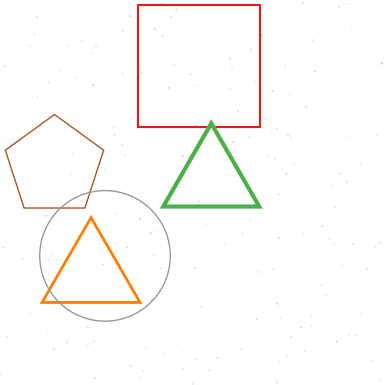[{"shape": "square", "thickness": 1.5, "radius": 0.8, "center": [0.517, 0.828]}, {"shape": "triangle", "thickness": 3, "radius": 0.72, "center": [0.549, 0.536]}, {"shape": "triangle", "thickness": 2, "radius": 0.73, "center": [0.236, 0.288]}, {"shape": "pentagon", "thickness": 1, "radius": 0.67, "center": [0.142, 0.568]}, {"shape": "circle", "thickness": 1, "radius": 0.85, "center": [0.273, 0.335]}]